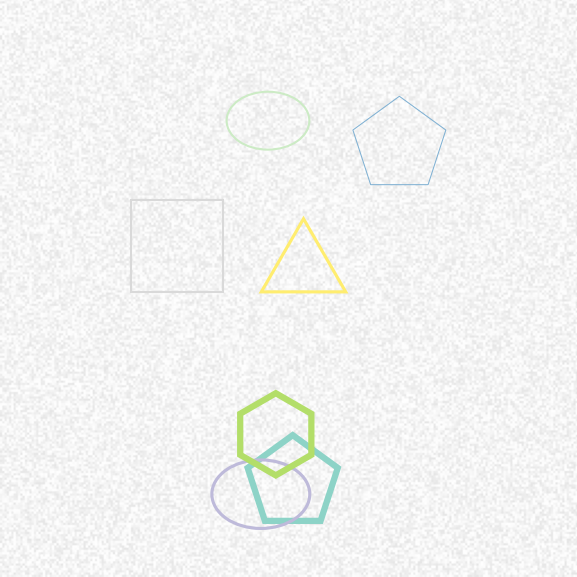[{"shape": "pentagon", "thickness": 3, "radius": 0.41, "center": [0.507, 0.164]}, {"shape": "oval", "thickness": 1.5, "radius": 0.42, "center": [0.452, 0.143]}, {"shape": "pentagon", "thickness": 0.5, "radius": 0.42, "center": [0.692, 0.748]}, {"shape": "hexagon", "thickness": 3, "radius": 0.36, "center": [0.478, 0.247]}, {"shape": "square", "thickness": 1, "radius": 0.4, "center": [0.306, 0.573]}, {"shape": "oval", "thickness": 1, "radius": 0.36, "center": [0.464, 0.79]}, {"shape": "triangle", "thickness": 1.5, "radius": 0.42, "center": [0.526, 0.536]}]